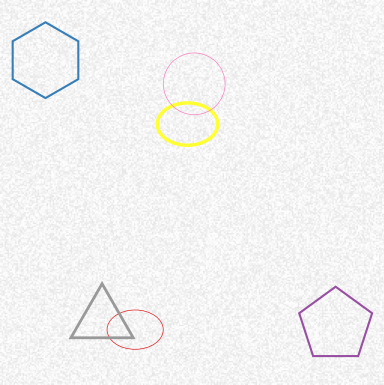[{"shape": "oval", "thickness": 0.5, "radius": 0.36, "center": [0.351, 0.144]}, {"shape": "hexagon", "thickness": 1.5, "radius": 0.49, "center": [0.118, 0.844]}, {"shape": "pentagon", "thickness": 1.5, "radius": 0.5, "center": [0.872, 0.156]}, {"shape": "oval", "thickness": 2.5, "radius": 0.39, "center": [0.487, 0.678]}, {"shape": "circle", "thickness": 0.5, "radius": 0.4, "center": [0.504, 0.782]}, {"shape": "triangle", "thickness": 2, "radius": 0.47, "center": [0.265, 0.169]}]